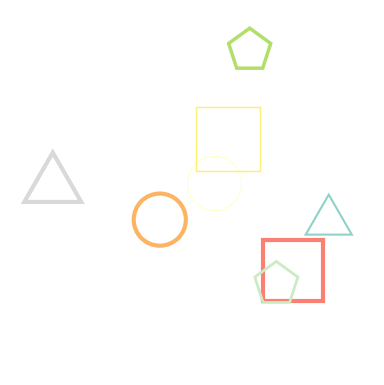[{"shape": "triangle", "thickness": 1.5, "radius": 0.35, "center": [0.854, 0.425]}, {"shape": "circle", "thickness": 0.5, "radius": 0.35, "center": [0.558, 0.523]}, {"shape": "square", "thickness": 3, "radius": 0.39, "center": [0.761, 0.297]}, {"shape": "circle", "thickness": 3, "radius": 0.34, "center": [0.415, 0.43]}, {"shape": "pentagon", "thickness": 2.5, "radius": 0.29, "center": [0.649, 0.869]}, {"shape": "triangle", "thickness": 3, "radius": 0.43, "center": [0.137, 0.518]}, {"shape": "pentagon", "thickness": 2, "radius": 0.29, "center": [0.718, 0.262]}, {"shape": "square", "thickness": 1, "radius": 0.41, "center": [0.593, 0.638]}]